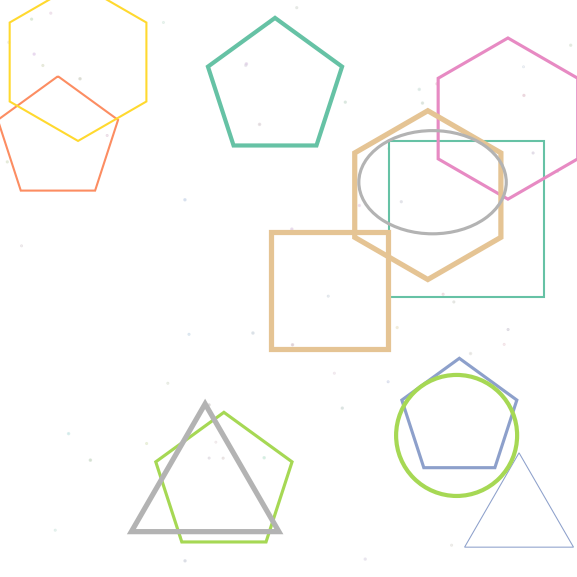[{"shape": "pentagon", "thickness": 2, "radius": 0.61, "center": [0.476, 0.846]}, {"shape": "square", "thickness": 1, "radius": 0.67, "center": [0.807, 0.62]}, {"shape": "pentagon", "thickness": 1, "radius": 0.55, "center": [0.1, 0.758]}, {"shape": "pentagon", "thickness": 1.5, "radius": 0.52, "center": [0.795, 0.274]}, {"shape": "triangle", "thickness": 0.5, "radius": 0.54, "center": [0.899, 0.106]}, {"shape": "hexagon", "thickness": 1.5, "radius": 0.7, "center": [0.88, 0.794]}, {"shape": "pentagon", "thickness": 1.5, "radius": 0.62, "center": [0.388, 0.161]}, {"shape": "circle", "thickness": 2, "radius": 0.52, "center": [0.791, 0.245]}, {"shape": "hexagon", "thickness": 1, "radius": 0.68, "center": [0.135, 0.892]}, {"shape": "hexagon", "thickness": 2.5, "radius": 0.73, "center": [0.741, 0.661]}, {"shape": "square", "thickness": 2.5, "radius": 0.51, "center": [0.571, 0.495]}, {"shape": "oval", "thickness": 1.5, "radius": 0.64, "center": [0.749, 0.684]}, {"shape": "triangle", "thickness": 2.5, "radius": 0.74, "center": [0.355, 0.152]}]